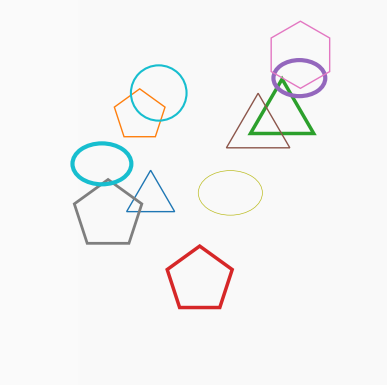[{"shape": "triangle", "thickness": 1, "radius": 0.36, "center": [0.389, 0.486]}, {"shape": "pentagon", "thickness": 1, "radius": 0.34, "center": [0.36, 0.701]}, {"shape": "triangle", "thickness": 2.5, "radius": 0.47, "center": [0.728, 0.7]}, {"shape": "pentagon", "thickness": 2.5, "radius": 0.44, "center": [0.515, 0.273]}, {"shape": "oval", "thickness": 3, "radius": 0.33, "center": [0.773, 0.797]}, {"shape": "triangle", "thickness": 1, "radius": 0.47, "center": [0.666, 0.663]}, {"shape": "hexagon", "thickness": 1, "radius": 0.44, "center": [0.775, 0.858]}, {"shape": "pentagon", "thickness": 2, "radius": 0.46, "center": [0.279, 0.442]}, {"shape": "oval", "thickness": 0.5, "radius": 0.41, "center": [0.594, 0.499]}, {"shape": "oval", "thickness": 3, "radius": 0.38, "center": [0.263, 0.574]}, {"shape": "circle", "thickness": 1.5, "radius": 0.36, "center": [0.41, 0.758]}]